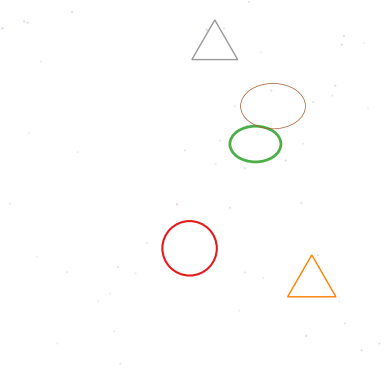[{"shape": "circle", "thickness": 1.5, "radius": 0.35, "center": [0.492, 0.355]}, {"shape": "oval", "thickness": 2, "radius": 0.33, "center": [0.663, 0.626]}, {"shape": "triangle", "thickness": 1, "radius": 0.36, "center": [0.81, 0.265]}, {"shape": "oval", "thickness": 0.5, "radius": 0.42, "center": [0.709, 0.724]}, {"shape": "triangle", "thickness": 1, "radius": 0.34, "center": [0.558, 0.88]}]